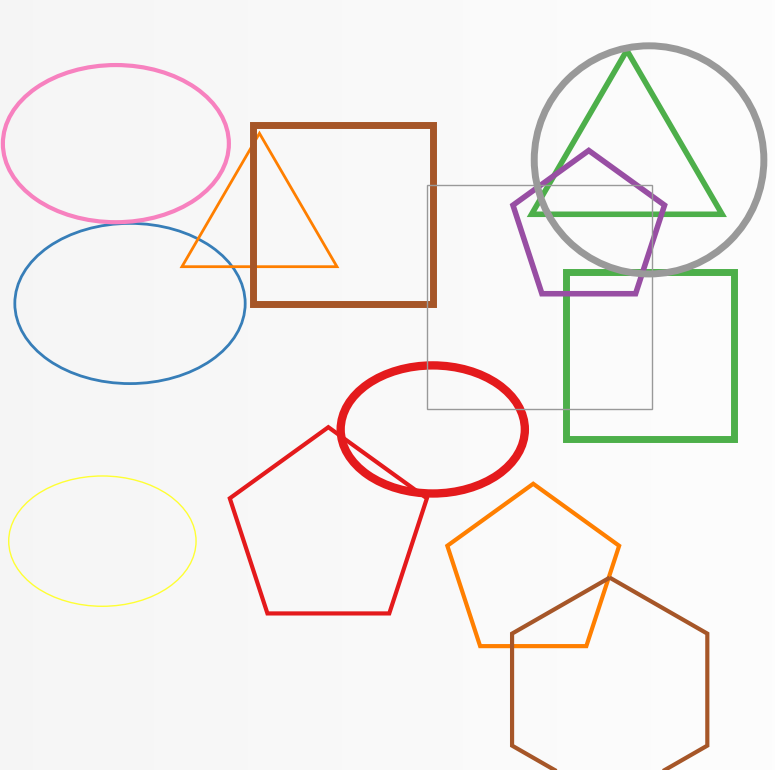[{"shape": "oval", "thickness": 3, "radius": 0.59, "center": [0.558, 0.442]}, {"shape": "pentagon", "thickness": 1.5, "radius": 0.67, "center": [0.424, 0.311]}, {"shape": "oval", "thickness": 1, "radius": 0.74, "center": [0.168, 0.606]}, {"shape": "triangle", "thickness": 2, "radius": 0.71, "center": [0.809, 0.793]}, {"shape": "square", "thickness": 2.5, "radius": 0.54, "center": [0.839, 0.538]}, {"shape": "pentagon", "thickness": 2, "radius": 0.51, "center": [0.76, 0.702]}, {"shape": "triangle", "thickness": 1, "radius": 0.58, "center": [0.335, 0.711]}, {"shape": "pentagon", "thickness": 1.5, "radius": 0.58, "center": [0.688, 0.255]}, {"shape": "oval", "thickness": 0.5, "radius": 0.6, "center": [0.132, 0.297]}, {"shape": "hexagon", "thickness": 1.5, "radius": 0.73, "center": [0.787, 0.104]}, {"shape": "square", "thickness": 2.5, "radius": 0.58, "center": [0.442, 0.721]}, {"shape": "oval", "thickness": 1.5, "radius": 0.73, "center": [0.15, 0.813]}, {"shape": "circle", "thickness": 2.5, "radius": 0.74, "center": [0.837, 0.792]}, {"shape": "square", "thickness": 0.5, "radius": 0.72, "center": [0.696, 0.614]}]